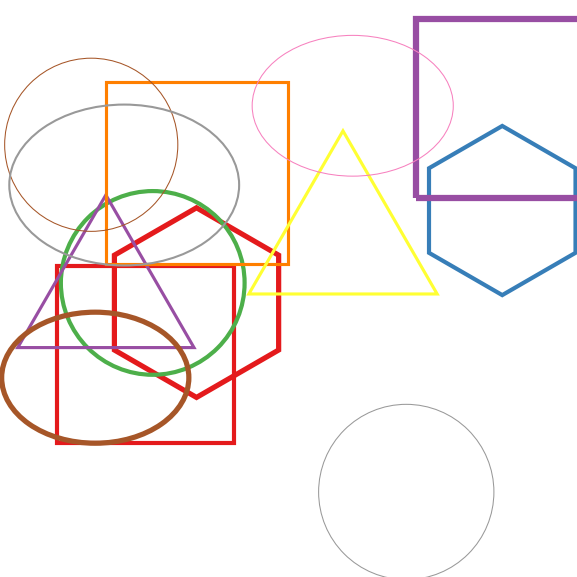[{"shape": "hexagon", "thickness": 2.5, "radius": 0.82, "center": [0.34, 0.475]}, {"shape": "square", "thickness": 2, "radius": 0.76, "center": [0.252, 0.385]}, {"shape": "hexagon", "thickness": 2, "radius": 0.73, "center": [0.87, 0.635]}, {"shape": "circle", "thickness": 2, "radius": 0.8, "center": [0.264, 0.509]}, {"shape": "triangle", "thickness": 1.5, "radius": 0.88, "center": [0.183, 0.485]}, {"shape": "square", "thickness": 3, "radius": 0.77, "center": [0.874, 0.811]}, {"shape": "square", "thickness": 1.5, "radius": 0.79, "center": [0.341, 0.7]}, {"shape": "triangle", "thickness": 1.5, "radius": 0.94, "center": [0.594, 0.584]}, {"shape": "oval", "thickness": 2.5, "radius": 0.81, "center": [0.165, 0.345]}, {"shape": "circle", "thickness": 0.5, "radius": 0.75, "center": [0.158, 0.748]}, {"shape": "oval", "thickness": 0.5, "radius": 0.87, "center": [0.611, 0.816]}, {"shape": "circle", "thickness": 0.5, "radius": 0.76, "center": [0.703, 0.147]}, {"shape": "oval", "thickness": 1, "radius": 1.0, "center": [0.215, 0.679]}]